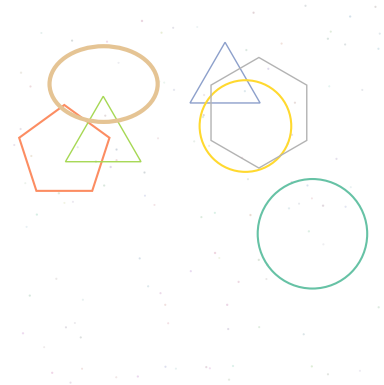[{"shape": "circle", "thickness": 1.5, "radius": 0.71, "center": [0.812, 0.393]}, {"shape": "pentagon", "thickness": 1.5, "radius": 0.62, "center": [0.167, 0.604]}, {"shape": "triangle", "thickness": 1, "radius": 0.53, "center": [0.585, 0.785]}, {"shape": "triangle", "thickness": 1, "radius": 0.57, "center": [0.268, 0.637]}, {"shape": "circle", "thickness": 1.5, "radius": 0.6, "center": [0.637, 0.673]}, {"shape": "oval", "thickness": 3, "radius": 0.7, "center": [0.269, 0.782]}, {"shape": "hexagon", "thickness": 1, "radius": 0.72, "center": [0.672, 0.707]}]